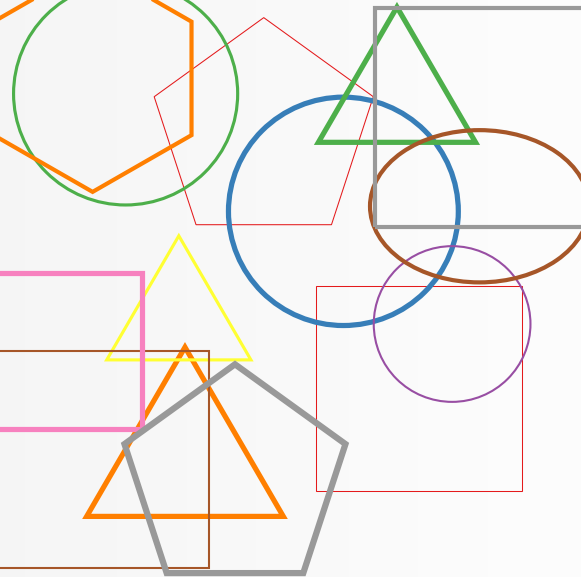[{"shape": "square", "thickness": 0.5, "radius": 0.89, "center": [0.721, 0.327]}, {"shape": "pentagon", "thickness": 0.5, "radius": 0.99, "center": [0.454, 0.77]}, {"shape": "circle", "thickness": 2.5, "radius": 0.99, "center": [0.591, 0.633]}, {"shape": "circle", "thickness": 1.5, "radius": 0.96, "center": [0.216, 0.837]}, {"shape": "triangle", "thickness": 2.5, "radius": 0.78, "center": [0.683, 0.831]}, {"shape": "circle", "thickness": 1, "radius": 0.67, "center": [0.778, 0.438]}, {"shape": "hexagon", "thickness": 2, "radius": 0.98, "center": [0.159, 0.863]}, {"shape": "triangle", "thickness": 2.5, "radius": 0.98, "center": [0.318, 0.203]}, {"shape": "triangle", "thickness": 1.5, "radius": 0.72, "center": [0.308, 0.448]}, {"shape": "square", "thickness": 1, "radius": 0.94, "center": [0.172, 0.203]}, {"shape": "oval", "thickness": 2, "radius": 0.94, "center": [0.825, 0.642]}, {"shape": "square", "thickness": 2.5, "radius": 0.68, "center": [0.109, 0.391]}, {"shape": "square", "thickness": 2, "radius": 0.95, "center": [0.834, 0.796]}, {"shape": "pentagon", "thickness": 3, "radius": 1.0, "center": [0.404, 0.168]}]